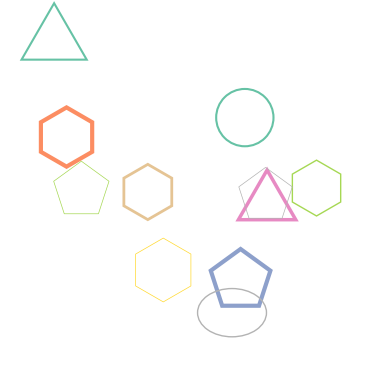[{"shape": "triangle", "thickness": 1.5, "radius": 0.49, "center": [0.141, 0.894]}, {"shape": "circle", "thickness": 1.5, "radius": 0.37, "center": [0.636, 0.695]}, {"shape": "hexagon", "thickness": 3, "radius": 0.38, "center": [0.173, 0.644]}, {"shape": "pentagon", "thickness": 3, "radius": 0.41, "center": [0.625, 0.272]}, {"shape": "triangle", "thickness": 2.5, "radius": 0.43, "center": [0.694, 0.472]}, {"shape": "hexagon", "thickness": 1, "radius": 0.36, "center": [0.822, 0.512]}, {"shape": "pentagon", "thickness": 0.5, "radius": 0.38, "center": [0.211, 0.506]}, {"shape": "hexagon", "thickness": 0.5, "radius": 0.41, "center": [0.424, 0.299]}, {"shape": "hexagon", "thickness": 2, "radius": 0.36, "center": [0.384, 0.501]}, {"shape": "oval", "thickness": 1, "radius": 0.45, "center": [0.603, 0.188]}, {"shape": "pentagon", "thickness": 0.5, "radius": 0.37, "center": [0.69, 0.492]}]